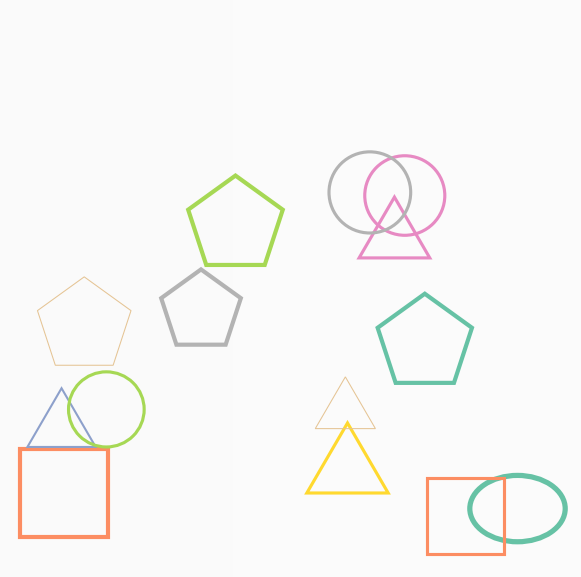[{"shape": "oval", "thickness": 2.5, "radius": 0.41, "center": [0.89, 0.118]}, {"shape": "pentagon", "thickness": 2, "radius": 0.43, "center": [0.731, 0.405]}, {"shape": "square", "thickness": 1.5, "radius": 0.33, "center": [0.8, 0.106]}, {"shape": "square", "thickness": 2, "radius": 0.38, "center": [0.11, 0.146]}, {"shape": "triangle", "thickness": 1, "radius": 0.34, "center": [0.106, 0.259]}, {"shape": "triangle", "thickness": 1.5, "radius": 0.35, "center": [0.679, 0.588]}, {"shape": "circle", "thickness": 1.5, "radius": 0.34, "center": [0.696, 0.661]}, {"shape": "pentagon", "thickness": 2, "radius": 0.43, "center": [0.405, 0.61]}, {"shape": "circle", "thickness": 1.5, "radius": 0.33, "center": [0.183, 0.29]}, {"shape": "triangle", "thickness": 1.5, "radius": 0.4, "center": [0.598, 0.186]}, {"shape": "pentagon", "thickness": 0.5, "radius": 0.42, "center": [0.145, 0.435]}, {"shape": "triangle", "thickness": 0.5, "radius": 0.3, "center": [0.594, 0.287]}, {"shape": "circle", "thickness": 1.5, "radius": 0.35, "center": [0.636, 0.666]}, {"shape": "pentagon", "thickness": 2, "radius": 0.36, "center": [0.346, 0.461]}]